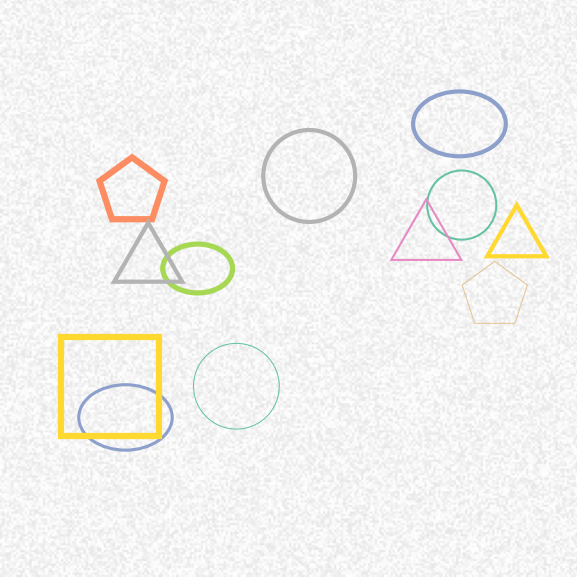[{"shape": "circle", "thickness": 1, "radius": 0.3, "center": [0.8, 0.644]}, {"shape": "circle", "thickness": 0.5, "radius": 0.37, "center": [0.409, 0.33]}, {"shape": "pentagon", "thickness": 3, "radius": 0.3, "center": [0.229, 0.667]}, {"shape": "oval", "thickness": 2, "radius": 0.4, "center": [0.796, 0.785]}, {"shape": "oval", "thickness": 1.5, "radius": 0.4, "center": [0.217, 0.276]}, {"shape": "triangle", "thickness": 1, "radius": 0.35, "center": [0.738, 0.584]}, {"shape": "oval", "thickness": 2.5, "radius": 0.3, "center": [0.342, 0.534]}, {"shape": "triangle", "thickness": 2, "radius": 0.3, "center": [0.895, 0.585]}, {"shape": "square", "thickness": 3, "radius": 0.43, "center": [0.19, 0.33]}, {"shape": "pentagon", "thickness": 0.5, "radius": 0.3, "center": [0.857, 0.487]}, {"shape": "triangle", "thickness": 2, "radius": 0.34, "center": [0.257, 0.545]}, {"shape": "circle", "thickness": 2, "radius": 0.4, "center": [0.535, 0.694]}]